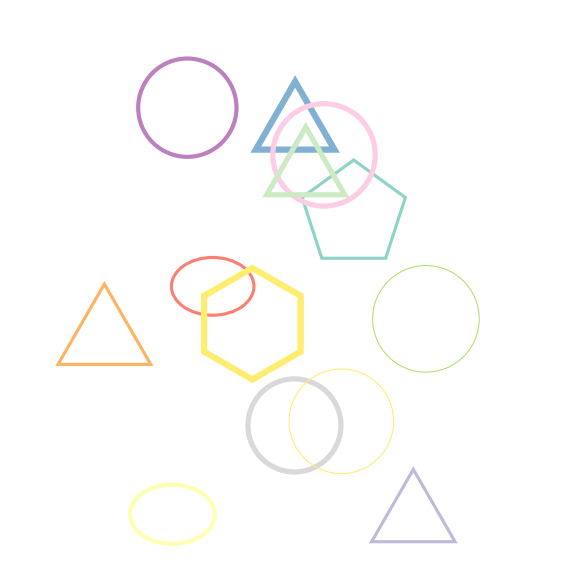[{"shape": "pentagon", "thickness": 1.5, "radius": 0.47, "center": [0.613, 0.628]}, {"shape": "oval", "thickness": 2, "radius": 0.37, "center": [0.298, 0.109]}, {"shape": "triangle", "thickness": 1.5, "radius": 0.42, "center": [0.716, 0.103]}, {"shape": "oval", "thickness": 1.5, "radius": 0.36, "center": [0.368, 0.503]}, {"shape": "triangle", "thickness": 3, "radius": 0.39, "center": [0.511, 0.779]}, {"shape": "triangle", "thickness": 1.5, "radius": 0.46, "center": [0.181, 0.414]}, {"shape": "circle", "thickness": 0.5, "radius": 0.46, "center": [0.738, 0.447]}, {"shape": "circle", "thickness": 2.5, "radius": 0.44, "center": [0.561, 0.731]}, {"shape": "circle", "thickness": 2.5, "radius": 0.4, "center": [0.51, 0.262]}, {"shape": "circle", "thickness": 2, "radius": 0.43, "center": [0.324, 0.813]}, {"shape": "triangle", "thickness": 2.5, "radius": 0.39, "center": [0.529, 0.701]}, {"shape": "circle", "thickness": 0.5, "radius": 0.45, "center": [0.591, 0.27]}, {"shape": "hexagon", "thickness": 3, "radius": 0.48, "center": [0.437, 0.438]}]